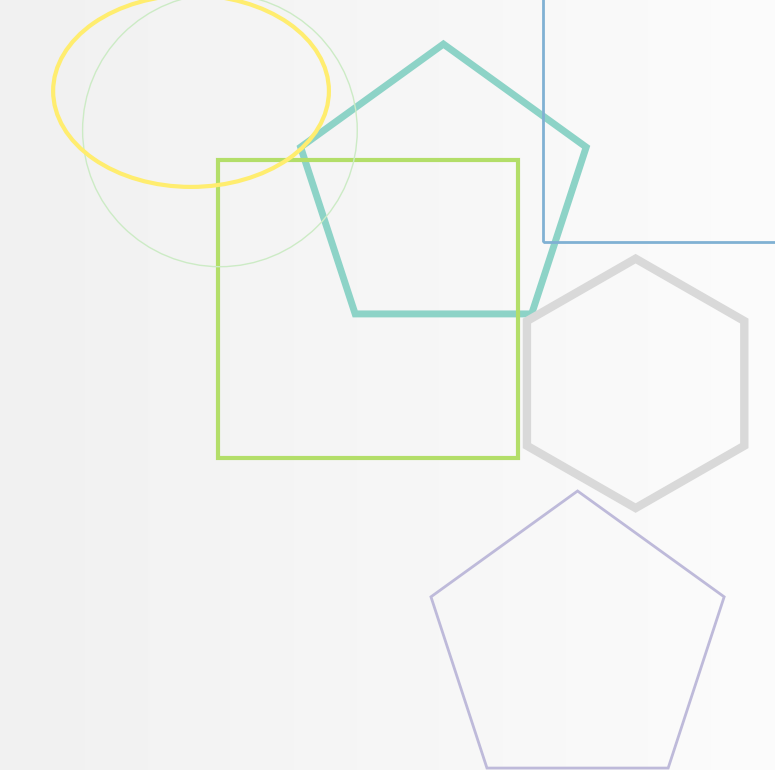[{"shape": "pentagon", "thickness": 2.5, "radius": 0.97, "center": [0.572, 0.749]}, {"shape": "pentagon", "thickness": 1, "radius": 0.99, "center": [0.745, 0.163]}, {"shape": "square", "thickness": 1, "radius": 0.9, "center": [0.881, 0.866]}, {"shape": "square", "thickness": 1.5, "radius": 0.97, "center": [0.475, 0.599]}, {"shape": "hexagon", "thickness": 3, "radius": 0.81, "center": [0.82, 0.502]}, {"shape": "circle", "thickness": 0.5, "radius": 0.89, "center": [0.284, 0.831]}, {"shape": "oval", "thickness": 1.5, "radius": 0.89, "center": [0.246, 0.882]}]